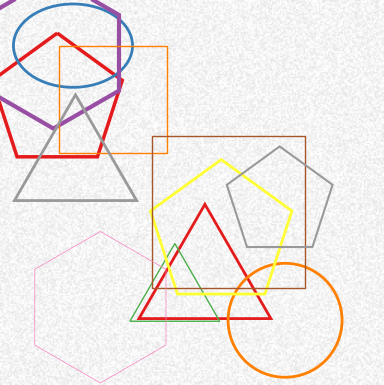[{"shape": "triangle", "thickness": 2, "radius": 0.99, "center": [0.532, 0.271]}, {"shape": "pentagon", "thickness": 2.5, "radius": 0.89, "center": [0.149, 0.736]}, {"shape": "oval", "thickness": 2, "radius": 0.77, "center": [0.19, 0.881]}, {"shape": "triangle", "thickness": 1, "radius": 0.67, "center": [0.454, 0.233]}, {"shape": "hexagon", "thickness": 3, "radius": 0.98, "center": [0.139, 0.863]}, {"shape": "square", "thickness": 1, "radius": 0.7, "center": [0.294, 0.742]}, {"shape": "circle", "thickness": 2, "radius": 0.74, "center": [0.74, 0.168]}, {"shape": "pentagon", "thickness": 2, "radius": 0.97, "center": [0.575, 0.392]}, {"shape": "square", "thickness": 1, "radius": 0.99, "center": [0.594, 0.449]}, {"shape": "hexagon", "thickness": 0.5, "radius": 0.98, "center": [0.261, 0.202]}, {"shape": "triangle", "thickness": 2, "radius": 0.92, "center": [0.196, 0.571]}, {"shape": "pentagon", "thickness": 1.5, "radius": 0.72, "center": [0.726, 0.475]}]